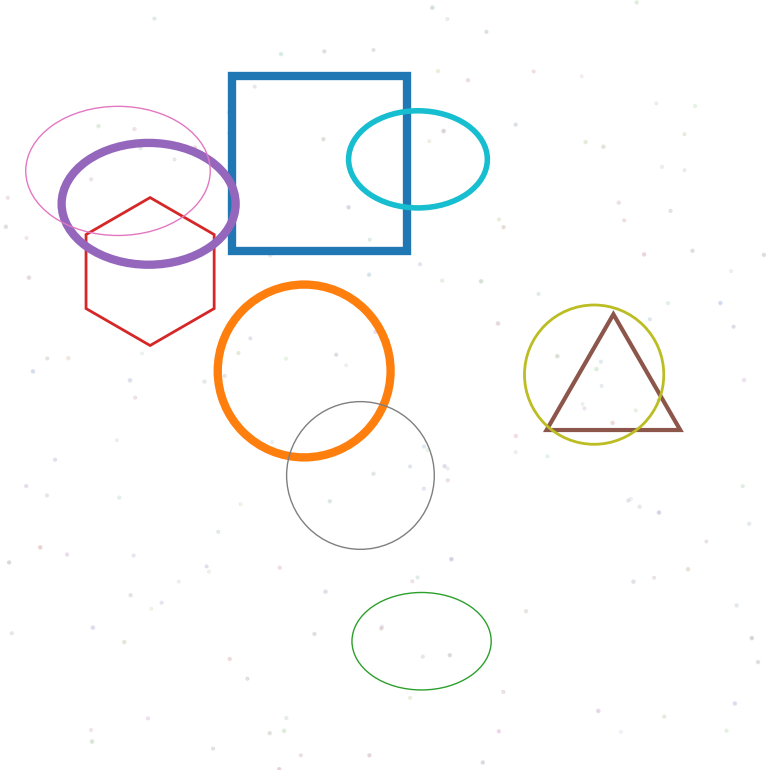[{"shape": "square", "thickness": 3, "radius": 0.57, "center": [0.415, 0.787]}, {"shape": "circle", "thickness": 3, "radius": 0.56, "center": [0.395, 0.518]}, {"shape": "oval", "thickness": 0.5, "radius": 0.45, "center": [0.548, 0.167]}, {"shape": "hexagon", "thickness": 1, "radius": 0.48, "center": [0.195, 0.647]}, {"shape": "oval", "thickness": 3, "radius": 0.56, "center": [0.193, 0.735]}, {"shape": "triangle", "thickness": 1.5, "radius": 0.5, "center": [0.797, 0.492]}, {"shape": "oval", "thickness": 0.5, "radius": 0.6, "center": [0.153, 0.778]}, {"shape": "circle", "thickness": 0.5, "radius": 0.48, "center": [0.468, 0.382]}, {"shape": "circle", "thickness": 1, "radius": 0.45, "center": [0.772, 0.513]}, {"shape": "oval", "thickness": 2, "radius": 0.45, "center": [0.543, 0.793]}]